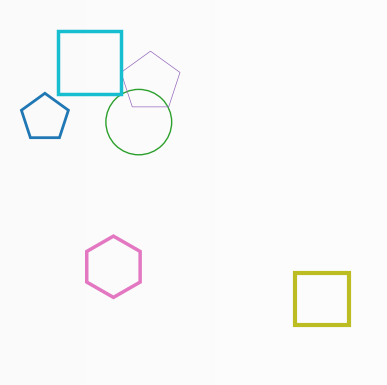[{"shape": "pentagon", "thickness": 2, "radius": 0.32, "center": [0.116, 0.694]}, {"shape": "circle", "thickness": 1, "radius": 0.42, "center": [0.358, 0.683]}, {"shape": "pentagon", "thickness": 0.5, "radius": 0.4, "center": [0.388, 0.787]}, {"shape": "hexagon", "thickness": 2.5, "radius": 0.4, "center": [0.293, 0.307]}, {"shape": "square", "thickness": 3, "radius": 0.34, "center": [0.831, 0.223]}, {"shape": "square", "thickness": 2.5, "radius": 0.41, "center": [0.232, 0.838]}]